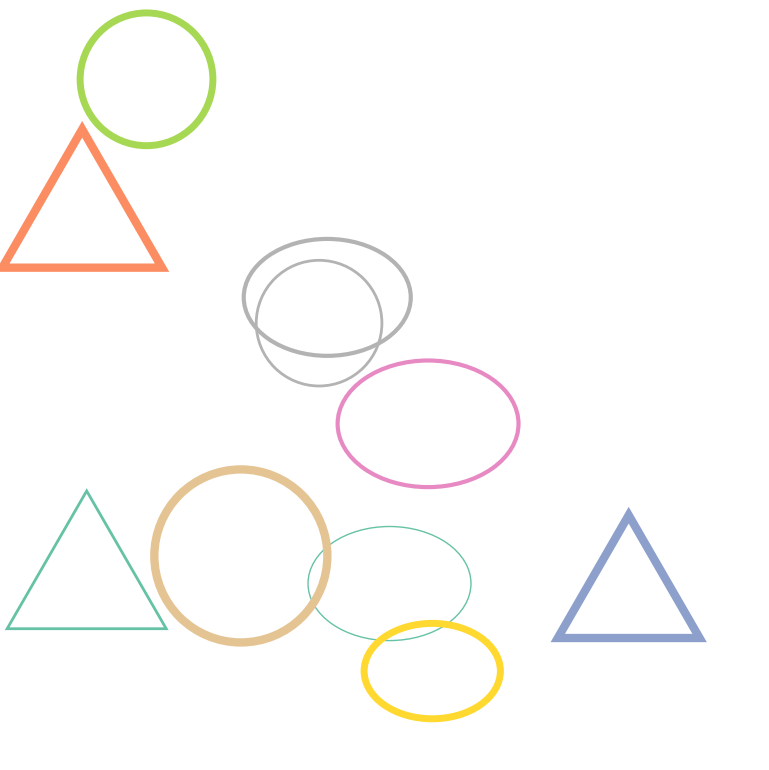[{"shape": "triangle", "thickness": 1, "radius": 0.6, "center": [0.113, 0.243]}, {"shape": "oval", "thickness": 0.5, "radius": 0.53, "center": [0.506, 0.242]}, {"shape": "triangle", "thickness": 3, "radius": 0.6, "center": [0.107, 0.712]}, {"shape": "triangle", "thickness": 3, "radius": 0.53, "center": [0.816, 0.225]}, {"shape": "oval", "thickness": 1.5, "radius": 0.59, "center": [0.556, 0.45]}, {"shape": "circle", "thickness": 2.5, "radius": 0.43, "center": [0.19, 0.897]}, {"shape": "oval", "thickness": 2.5, "radius": 0.44, "center": [0.561, 0.128]}, {"shape": "circle", "thickness": 3, "radius": 0.56, "center": [0.313, 0.278]}, {"shape": "circle", "thickness": 1, "radius": 0.41, "center": [0.414, 0.58]}, {"shape": "oval", "thickness": 1.5, "radius": 0.54, "center": [0.425, 0.614]}]